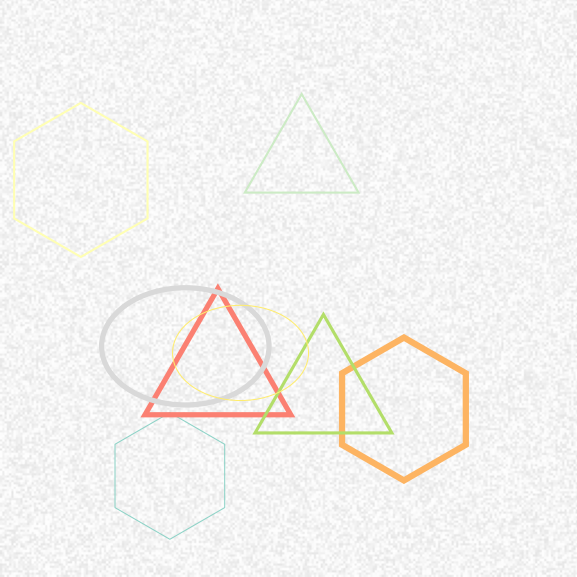[{"shape": "hexagon", "thickness": 0.5, "radius": 0.55, "center": [0.294, 0.175]}, {"shape": "hexagon", "thickness": 1, "radius": 0.67, "center": [0.14, 0.688]}, {"shape": "triangle", "thickness": 2.5, "radius": 0.73, "center": [0.377, 0.354]}, {"shape": "hexagon", "thickness": 3, "radius": 0.62, "center": [0.699, 0.291]}, {"shape": "triangle", "thickness": 1.5, "radius": 0.68, "center": [0.56, 0.318]}, {"shape": "oval", "thickness": 2.5, "radius": 0.72, "center": [0.321, 0.399]}, {"shape": "triangle", "thickness": 1, "radius": 0.57, "center": [0.522, 0.723]}, {"shape": "oval", "thickness": 0.5, "radius": 0.59, "center": [0.417, 0.388]}]